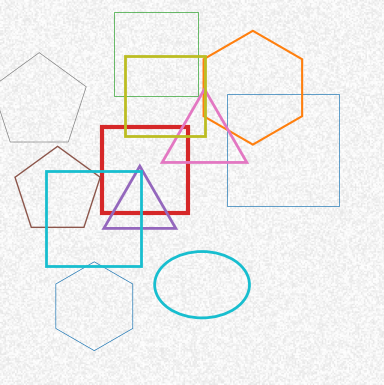[{"shape": "square", "thickness": 0.5, "radius": 0.73, "center": [0.734, 0.611]}, {"shape": "hexagon", "thickness": 0.5, "radius": 0.58, "center": [0.245, 0.205]}, {"shape": "hexagon", "thickness": 1.5, "radius": 0.74, "center": [0.657, 0.772]}, {"shape": "square", "thickness": 0.5, "radius": 0.55, "center": [0.405, 0.859]}, {"shape": "square", "thickness": 3, "radius": 0.56, "center": [0.377, 0.558]}, {"shape": "triangle", "thickness": 2, "radius": 0.54, "center": [0.363, 0.461]}, {"shape": "pentagon", "thickness": 1, "radius": 0.58, "center": [0.15, 0.504]}, {"shape": "triangle", "thickness": 2, "radius": 0.63, "center": [0.531, 0.642]}, {"shape": "pentagon", "thickness": 0.5, "radius": 0.64, "center": [0.102, 0.735]}, {"shape": "square", "thickness": 2, "radius": 0.52, "center": [0.428, 0.751]}, {"shape": "square", "thickness": 2, "radius": 0.61, "center": [0.243, 0.433]}, {"shape": "oval", "thickness": 2, "radius": 0.62, "center": [0.525, 0.26]}]